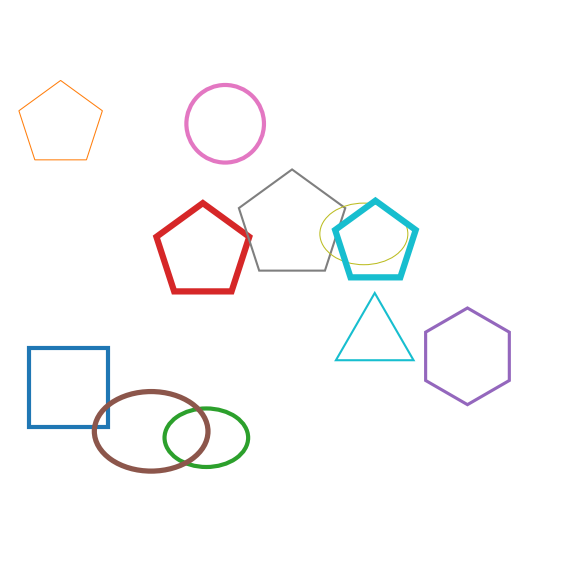[{"shape": "square", "thickness": 2, "radius": 0.34, "center": [0.119, 0.328]}, {"shape": "pentagon", "thickness": 0.5, "radius": 0.38, "center": [0.105, 0.784]}, {"shape": "oval", "thickness": 2, "radius": 0.36, "center": [0.357, 0.241]}, {"shape": "pentagon", "thickness": 3, "radius": 0.42, "center": [0.351, 0.563]}, {"shape": "hexagon", "thickness": 1.5, "radius": 0.42, "center": [0.809, 0.382]}, {"shape": "oval", "thickness": 2.5, "radius": 0.49, "center": [0.262, 0.252]}, {"shape": "circle", "thickness": 2, "radius": 0.34, "center": [0.39, 0.785]}, {"shape": "pentagon", "thickness": 1, "radius": 0.48, "center": [0.506, 0.609]}, {"shape": "oval", "thickness": 0.5, "radius": 0.38, "center": [0.63, 0.594]}, {"shape": "triangle", "thickness": 1, "radius": 0.39, "center": [0.649, 0.414]}, {"shape": "pentagon", "thickness": 3, "radius": 0.37, "center": [0.65, 0.578]}]